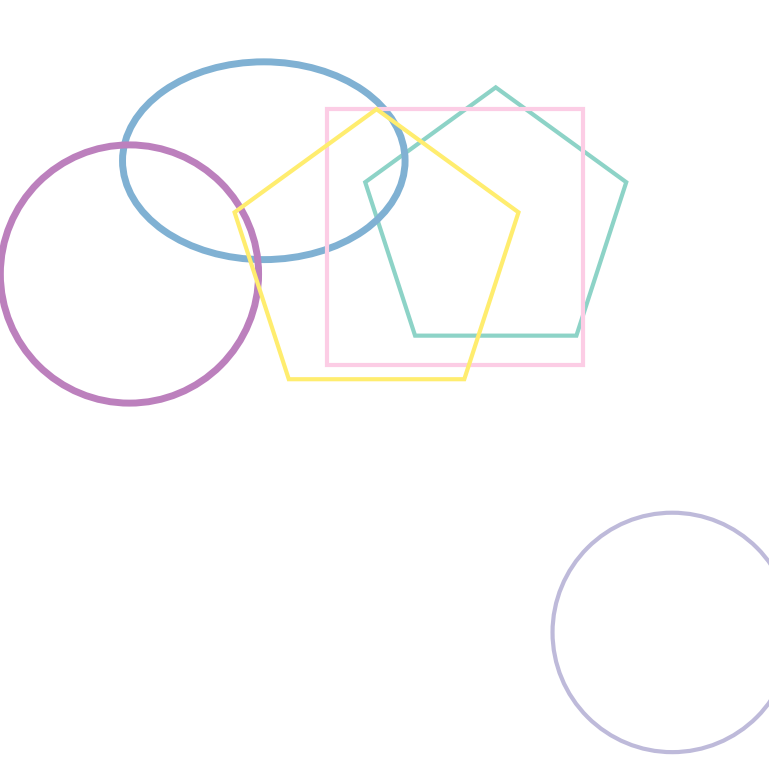[{"shape": "pentagon", "thickness": 1.5, "radius": 0.89, "center": [0.644, 0.708]}, {"shape": "circle", "thickness": 1.5, "radius": 0.78, "center": [0.873, 0.179]}, {"shape": "oval", "thickness": 2.5, "radius": 0.92, "center": [0.343, 0.791]}, {"shape": "square", "thickness": 1.5, "radius": 0.83, "center": [0.591, 0.692]}, {"shape": "circle", "thickness": 2.5, "radius": 0.84, "center": [0.168, 0.644]}, {"shape": "pentagon", "thickness": 1.5, "radius": 0.97, "center": [0.489, 0.664]}]